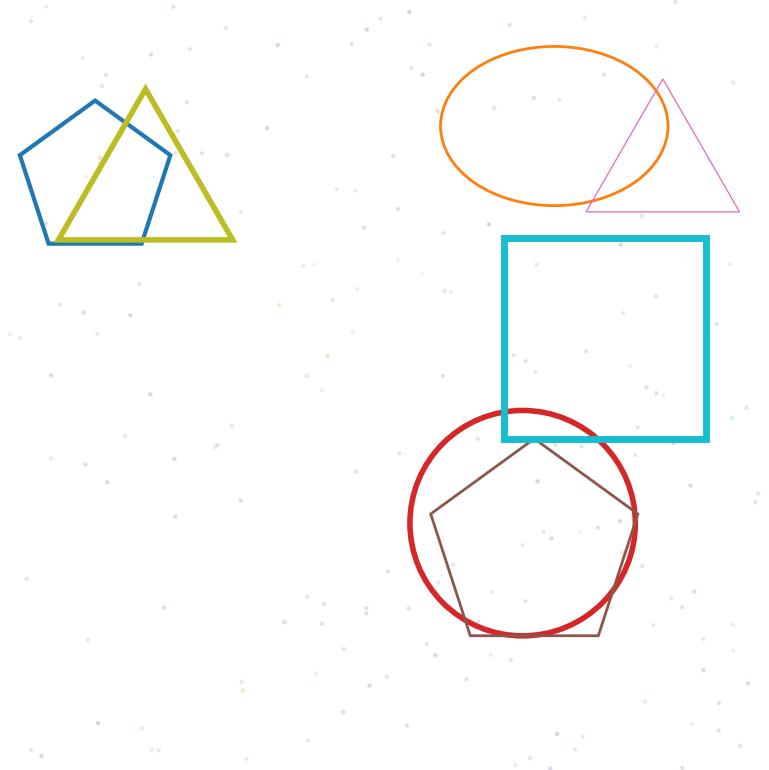[{"shape": "pentagon", "thickness": 1.5, "radius": 0.51, "center": [0.124, 0.767]}, {"shape": "oval", "thickness": 1, "radius": 0.74, "center": [0.72, 0.836]}, {"shape": "circle", "thickness": 2, "radius": 0.73, "center": [0.679, 0.321]}, {"shape": "pentagon", "thickness": 1, "radius": 0.71, "center": [0.694, 0.289]}, {"shape": "triangle", "thickness": 0.5, "radius": 0.58, "center": [0.861, 0.782]}, {"shape": "triangle", "thickness": 2, "radius": 0.65, "center": [0.189, 0.754]}, {"shape": "square", "thickness": 2.5, "radius": 0.65, "center": [0.786, 0.56]}]